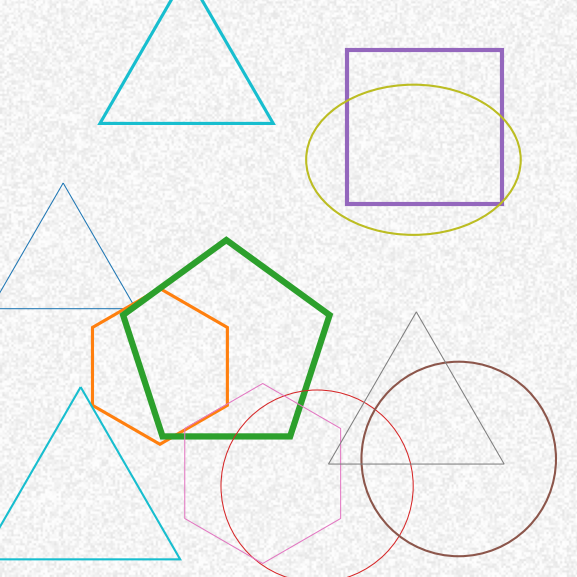[{"shape": "triangle", "thickness": 0.5, "radius": 0.73, "center": [0.109, 0.537]}, {"shape": "hexagon", "thickness": 1.5, "radius": 0.67, "center": [0.277, 0.365]}, {"shape": "pentagon", "thickness": 3, "radius": 0.94, "center": [0.392, 0.396]}, {"shape": "circle", "thickness": 0.5, "radius": 0.83, "center": [0.549, 0.157]}, {"shape": "square", "thickness": 2, "radius": 0.67, "center": [0.735, 0.78]}, {"shape": "circle", "thickness": 1, "radius": 0.84, "center": [0.794, 0.204]}, {"shape": "hexagon", "thickness": 0.5, "radius": 0.78, "center": [0.455, 0.179]}, {"shape": "triangle", "thickness": 0.5, "radius": 0.88, "center": [0.721, 0.283]}, {"shape": "oval", "thickness": 1, "radius": 0.93, "center": [0.716, 0.722]}, {"shape": "triangle", "thickness": 1, "radius": 0.99, "center": [0.14, 0.13]}, {"shape": "triangle", "thickness": 1.5, "radius": 0.87, "center": [0.323, 0.872]}]